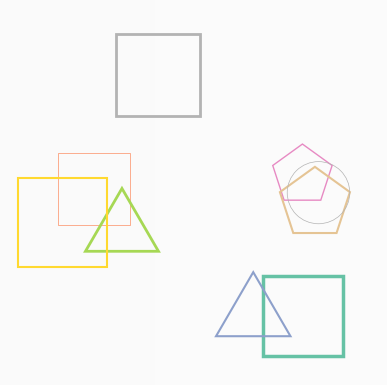[{"shape": "square", "thickness": 2.5, "radius": 0.52, "center": [0.782, 0.179]}, {"shape": "square", "thickness": 0.5, "radius": 0.46, "center": [0.242, 0.509]}, {"shape": "triangle", "thickness": 1.5, "radius": 0.55, "center": [0.654, 0.182]}, {"shape": "pentagon", "thickness": 1, "radius": 0.4, "center": [0.78, 0.545]}, {"shape": "triangle", "thickness": 2, "radius": 0.54, "center": [0.315, 0.402]}, {"shape": "square", "thickness": 1.5, "radius": 0.58, "center": [0.162, 0.421]}, {"shape": "pentagon", "thickness": 1.5, "radius": 0.48, "center": [0.813, 0.472]}, {"shape": "square", "thickness": 2, "radius": 0.54, "center": [0.408, 0.805]}, {"shape": "circle", "thickness": 0.5, "radius": 0.4, "center": [0.822, 0.5]}]